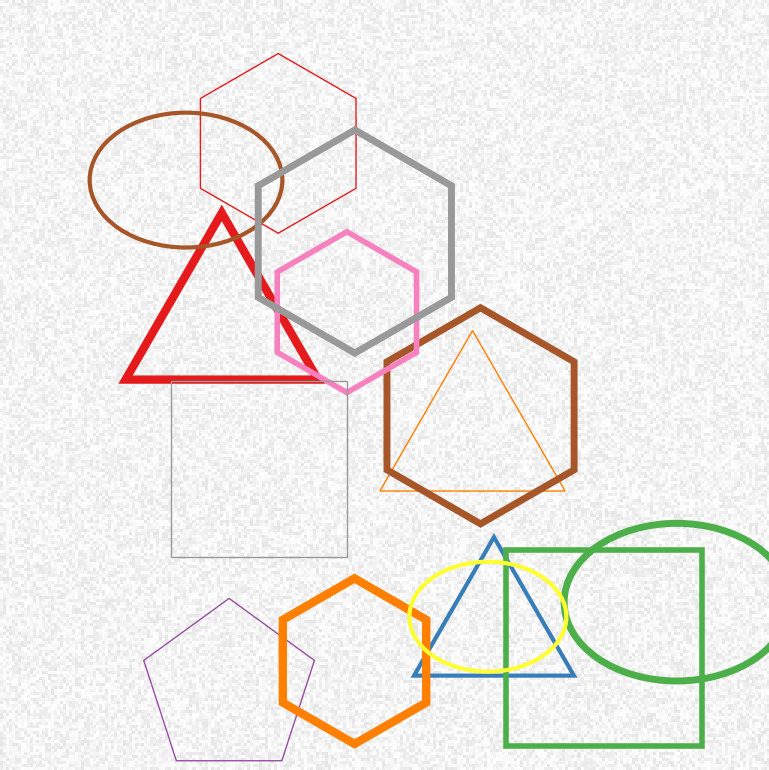[{"shape": "hexagon", "thickness": 0.5, "radius": 0.58, "center": [0.361, 0.814]}, {"shape": "triangle", "thickness": 3, "radius": 0.72, "center": [0.288, 0.579]}, {"shape": "triangle", "thickness": 1.5, "radius": 0.6, "center": [0.642, 0.182]}, {"shape": "oval", "thickness": 2.5, "radius": 0.73, "center": [0.879, 0.218]}, {"shape": "square", "thickness": 2, "radius": 0.64, "center": [0.784, 0.158]}, {"shape": "pentagon", "thickness": 0.5, "radius": 0.58, "center": [0.298, 0.106]}, {"shape": "hexagon", "thickness": 3, "radius": 0.54, "center": [0.46, 0.141]}, {"shape": "triangle", "thickness": 0.5, "radius": 0.69, "center": [0.614, 0.432]}, {"shape": "oval", "thickness": 1.5, "radius": 0.51, "center": [0.634, 0.199]}, {"shape": "hexagon", "thickness": 2.5, "radius": 0.7, "center": [0.624, 0.46]}, {"shape": "oval", "thickness": 1.5, "radius": 0.63, "center": [0.242, 0.766]}, {"shape": "hexagon", "thickness": 2, "radius": 0.52, "center": [0.451, 0.595]}, {"shape": "square", "thickness": 0.5, "radius": 0.57, "center": [0.336, 0.391]}, {"shape": "hexagon", "thickness": 2.5, "radius": 0.72, "center": [0.461, 0.686]}]